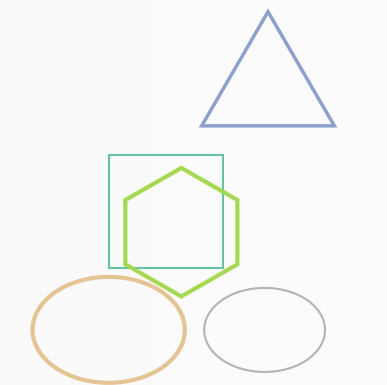[{"shape": "square", "thickness": 1.5, "radius": 0.74, "center": [0.429, 0.451]}, {"shape": "triangle", "thickness": 2.5, "radius": 0.99, "center": [0.692, 0.772]}, {"shape": "hexagon", "thickness": 3, "radius": 0.83, "center": [0.468, 0.397]}, {"shape": "oval", "thickness": 3, "radius": 0.98, "center": [0.281, 0.143]}, {"shape": "oval", "thickness": 1.5, "radius": 0.78, "center": [0.683, 0.143]}]